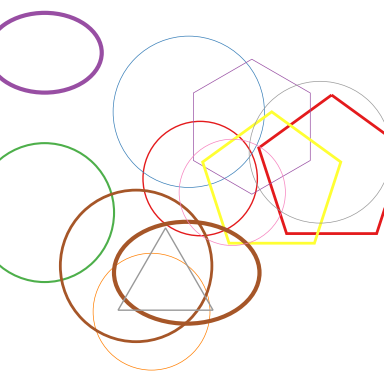[{"shape": "circle", "thickness": 1, "radius": 0.74, "center": [0.52, 0.536]}, {"shape": "pentagon", "thickness": 2, "radius": 0.99, "center": [0.861, 0.554]}, {"shape": "circle", "thickness": 0.5, "radius": 0.98, "center": [0.49, 0.71]}, {"shape": "circle", "thickness": 1.5, "radius": 0.9, "center": [0.116, 0.448]}, {"shape": "hexagon", "thickness": 0.5, "radius": 0.88, "center": [0.654, 0.671]}, {"shape": "oval", "thickness": 3, "radius": 0.74, "center": [0.116, 0.863]}, {"shape": "circle", "thickness": 0.5, "radius": 0.76, "center": [0.394, 0.19]}, {"shape": "pentagon", "thickness": 2, "radius": 0.94, "center": [0.706, 0.521]}, {"shape": "oval", "thickness": 3, "radius": 0.94, "center": [0.485, 0.292]}, {"shape": "circle", "thickness": 2, "radius": 0.98, "center": [0.354, 0.309]}, {"shape": "circle", "thickness": 0.5, "radius": 0.69, "center": [0.603, 0.5]}, {"shape": "triangle", "thickness": 1, "radius": 0.71, "center": [0.43, 0.266]}, {"shape": "circle", "thickness": 0.5, "radius": 0.92, "center": [0.831, 0.605]}]